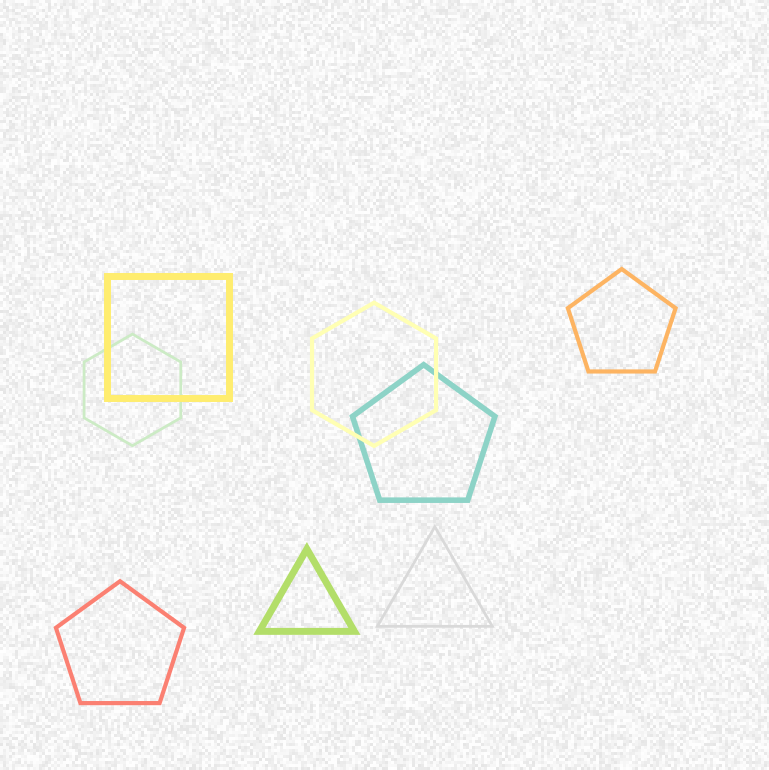[{"shape": "pentagon", "thickness": 2, "radius": 0.49, "center": [0.55, 0.429]}, {"shape": "hexagon", "thickness": 1.5, "radius": 0.47, "center": [0.486, 0.514]}, {"shape": "pentagon", "thickness": 1.5, "radius": 0.44, "center": [0.156, 0.158]}, {"shape": "pentagon", "thickness": 1.5, "radius": 0.37, "center": [0.807, 0.577]}, {"shape": "triangle", "thickness": 2.5, "radius": 0.36, "center": [0.399, 0.216]}, {"shape": "triangle", "thickness": 1, "radius": 0.43, "center": [0.565, 0.23]}, {"shape": "hexagon", "thickness": 1, "radius": 0.36, "center": [0.172, 0.494]}, {"shape": "square", "thickness": 2.5, "radius": 0.4, "center": [0.218, 0.562]}]